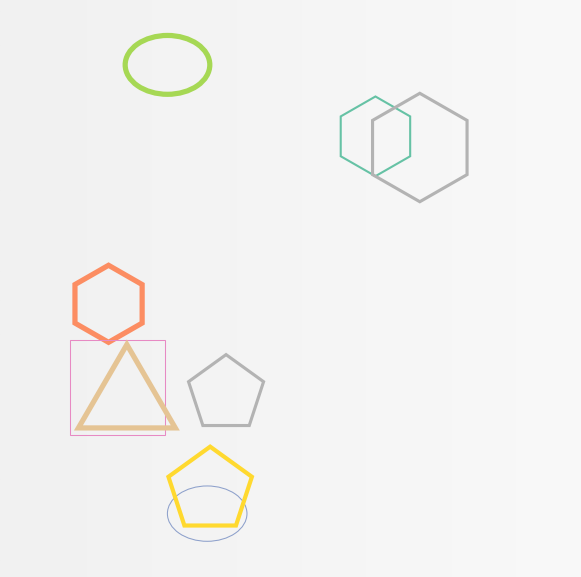[{"shape": "hexagon", "thickness": 1, "radius": 0.34, "center": [0.646, 0.763]}, {"shape": "hexagon", "thickness": 2.5, "radius": 0.33, "center": [0.187, 0.473]}, {"shape": "oval", "thickness": 0.5, "radius": 0.34, "center": [0.356, 0.11]}, {"shape": "square", "thickness": 0.5, "radius": 0.41, "center": [0.202, 0.329]}, {"shape": "oval", "thickness": 2.5, "radius": 0.36, "center": [0.288, 0.887]}, {"shape": "pentagon", "thickness": 2, "radius": 0.38, "center": [0.362, 0.15]}, {"shape": "triangle", "thickness": 2.5, "radius": 0.48, "center": [0.218, 0.306]}, {"shape": "hexagon", "thickness": 1.5, "radius": 0.47, "center": [0.722, 0.744]}, {"shape": "pentagon", "thickness": 1.5, "radius": 0.34, "center": [0.389, 0.317]}]